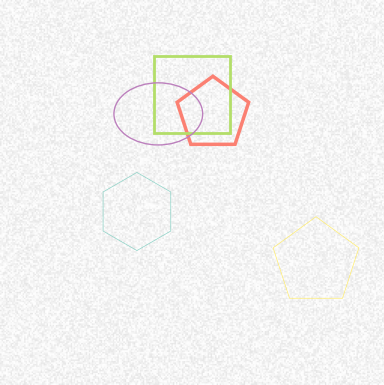[{"shape": "hexagon", "thickness": 0.5, "radius": 0.51, "center": [0.356, 0.451]}, {"shape": "pentagon", "thickness": 2.5, "radius": 0.49, "center": [0.553, 0.704]}, {"shape": "square", "thickness": 2, "radius": 0.5, "center": [0.499, 0.754]}, {"shape": "oval", "thickness": 1, "radius": 0.58, "center": [0.411, 0.704]}, {"shape": "pentagon", "thickness": 0.5, "radius": 0.59, "center": [0.821, 0.32]}]